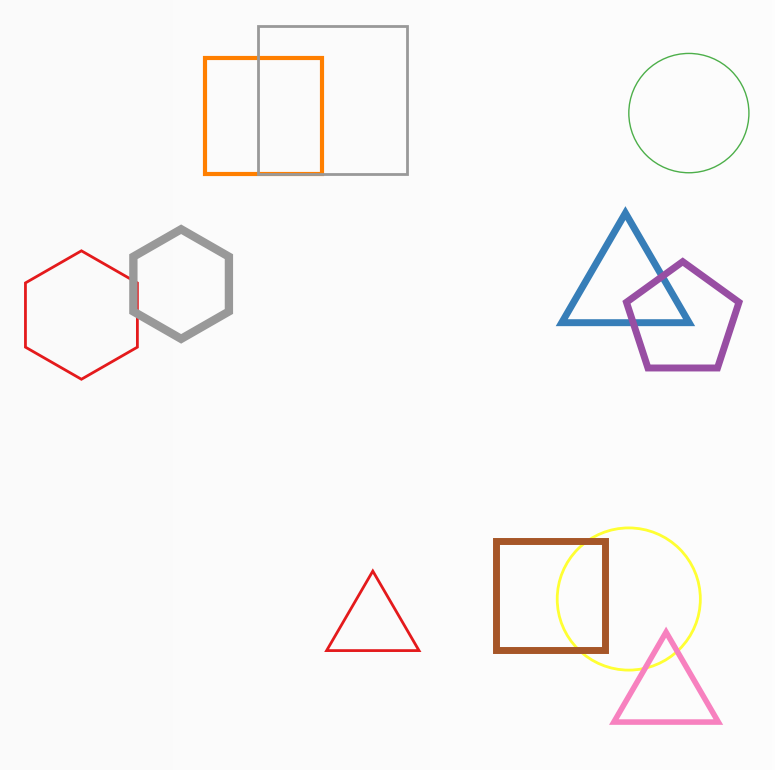[{"shape": "hexagon", "thickness": 1, "radius": 0.42, "center": [0.105, 0.591]}, {"shape": "triangle", "thickness": 1, "radius": 0.34, "center": [0.481, 0.189]}, {"shape": "triangle", "thickness": 2.5, "radius": 0.47, "center": [0.807, 0.628]}, {"shape": "circle", "thickness": 0.5, "radius": 0.39, "center": [0.889, 0.853]}, {"shape": "pentagon", "thickness": 2.5, "radius": 0.38, "center": [0.881, 0.584]}, {"shape": "square", "thickness": 1.5, "radius": 0.38, "center": [0.34, 0.849]}, {"shape": "circle", "thickness": 1, "radius": 0.46, "center": [0.811, 0.222]}, {"shape": "square", "thickness": 2.5, "radius": 0.35, "center": [0.71, 0.227]}, {"shape": "triangle", "thickness": 2, "radius": 0.39, "center": [0.859, 0.101]}, {"shape": "hexagon", "thickness": 3, "radius": 0.36, "center": [0.234, 0.631]}, {"shape": "square", "thickness": 1, "radius": 0.48, "center": [0.429, 0.87]}]